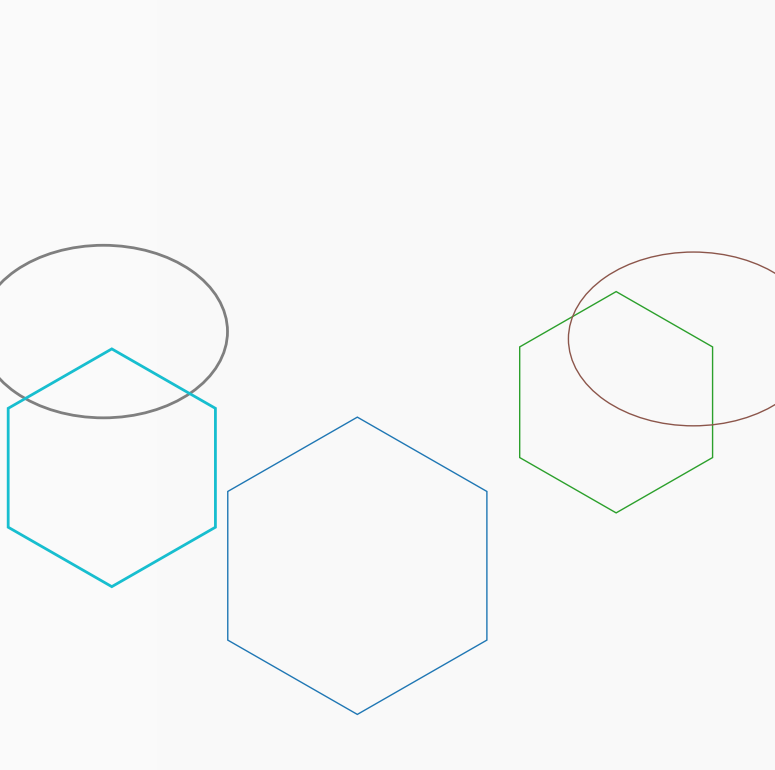[{"shape": "hexagon", "thickness": 0.5, "radius": 0.97, "center": [0.461, 0.265]}, {"shape": "hexagon", "thickness": 0.5, "radius": 0.72, "center": [0.795, 0.478]}, {"shape": "oval", "thickness": 0.5, "radius": 0.81, "center": [0.895, 0.56]}, {"shape": "oval", "thickness": 1, "radius": 0.8, "center": [0.133, 0.569]}, {"shape": "hexagon", "thickness": 1, "radius": 0.77, "center": [0.144, 0.392]}]